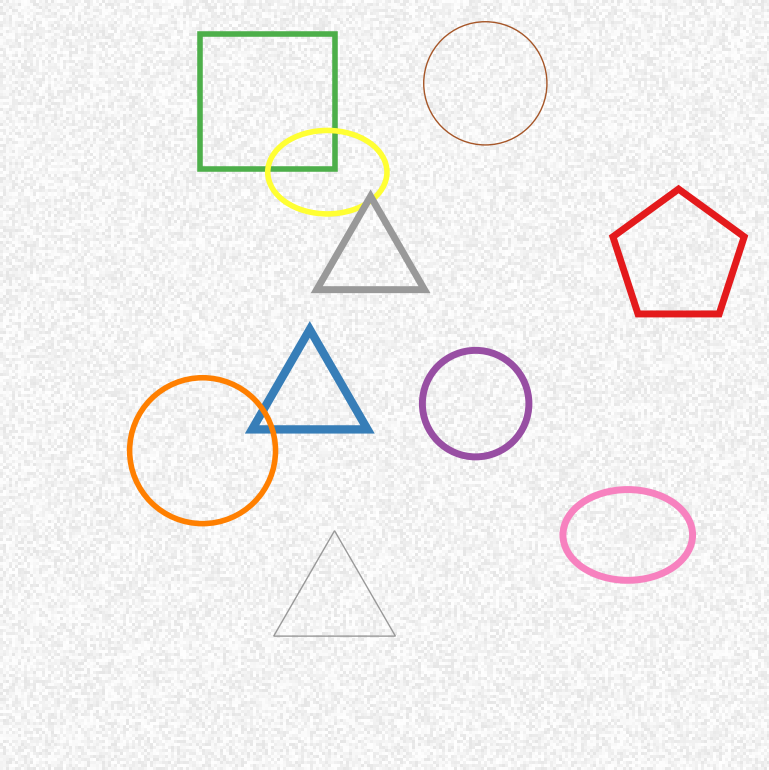[{"shape": "pentagon", "thickness": 2.5, "radius": 0.45, "center": [0.881, 0.665]}, {"shape": "triangle", "thickness": 3, "radius": 0.43, "center": [0.402, 0.486]}, {"shape": "square", "thickness": 2, "radius": 0.44, "center": [0.347, 0.868]}, {"shape": "circle", "thickness": 2.5, "radius": 0.35, "center": [0.618, 0.476]}, {"shape": "circle", "thickness": 2, "radius": 0.47, "center": [0.263, 0.415]}, {"shape": "oval", "thickness": 2, "radius": 0.39, "center": [0.425, 0.776]}, {"shape": "circle", "thickness": 0.5, "radius": 0.4, "center": [0.63, 0.892]}, {"shape": "oval", "thickness": 2.5, "radius": 0.42, "center": [0.815, 0.305]}, {"shape": "triangle", "thickness": 2.5, "radius": 0.4, "center": [0.481, 0.664]}, {"shape": "triangle", "thickness": 0.5, "radius": 0.46, "center": [0.434, 0.22]}]